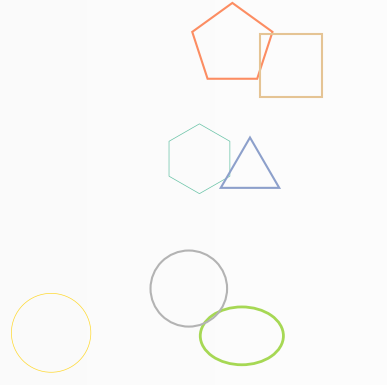[{"shape": "hexagon", "thickness": 0.5, "radius": 0.45, "center": [0.515, 0.588]}, {"shape": "pentagon", "thickness": 1.5, "radius": 0.54, "center": [0.6, 0.884]}, {"shape": "triangle", "thickness": 1.5, "radius": 0.44, "center": [0.645, 0.556]}, {"shape": "oval", "thickness": 2, "radius": 0.54, "center": [0.624, 0.128]}, {"shape": "circle", "thickness": 0.5, "radius": 0.51, "center": [0.132, 0.136]}, {"shape": "square", "thickness": 1.5, "radius": 0.4, "center": [0.751, 0.83]}, {"shape": "circle", "thickness": 1.5, "radius": 0.49, "center": [0.487, 0.25]}]